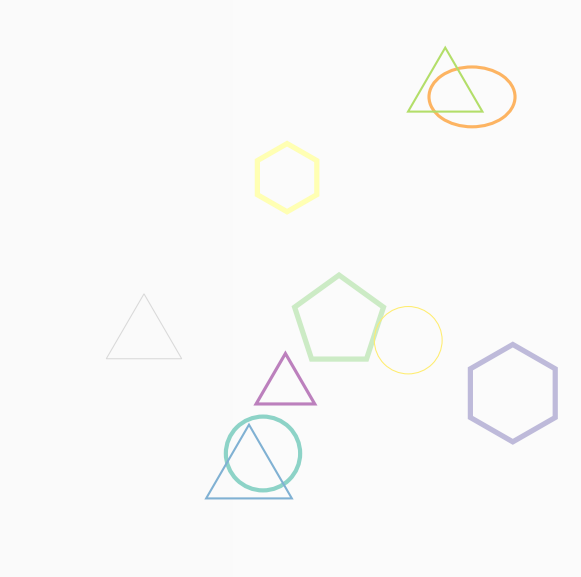[{"shape": "circle", "thickness": 2, "radius": 0.32, "center": [0.452, 0.214]}, {"shape": "hexagon", "thickness": 2.5, "radius": 0.3, "center": [0.494, 0.691]}, {"shape": "hexagon", "thickness": 2.5, "radius": 0.42, "center": [0.882, 0.318]}, {"shape": "triangle", "thickness": 1, "radius": 0.43, "center": [0.428, 0.179]}, {"shape": "oval", "thickness": 1.5, "radius": 0.37, "center": [0.812, 0.831]}, {"shape": "triangle", "thickness": 1, "radius": 0.37, "center": [0.766, 0.843]}, {"shape": "triangle", "thickness": 0.5, "radius": 0.37, "center": [0.248, 0.415]}, {"shape": "triangle", "thickness": 1.5, "radius": 0.29, "center": [0.491, 0.329]}, {"shape": "pentagon", "thickness": 2.5, "radius": 0.4, "center": [0.583, 0.442]}, {"shape": "circle", "thickness": 0.5, "radius": 0.29, "center": [0.702, 0.41]}]